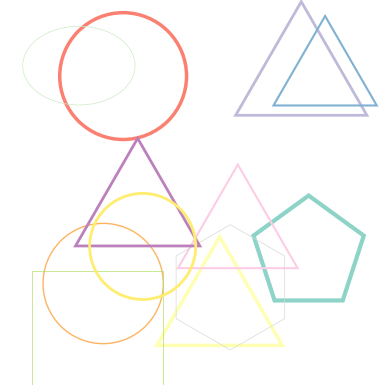[{"shape": "pentagon", "thickness": 3, "radius": 0.75, "center": [0.802, 0.341]}, {"shape": "triangle", "thickness": 2.5, "radius": 0.94, "center": [0.57, 0.197]}, {"shape": "triangle", "thickness": 2, "radius": 0.98, "center": [0.783, 0.799]}, {"shape": "circle", "thickness": 2.5, "radius": 0.82, "center": [0.32, 0.802]}, {"shape": "triangle", "thickness": 1.5, "radius": 0.77, "center": [0.844, 0.803]}, {"shape": "circle", "thickness": 1, "radius": 0.78, "center": [0.268, 0.264]}, {"shape": "square", "thickness": 0.5, "radius": 0.85, "center": [0.253, 0.126]}, {"shape": "triangle", "thickness": 1.5, "radius": 0.9, "center": [0.618, 0.393]}, {"shape": "hexagon", "thickness": 0.5, "radius": 0.81, "center": [0.598, 0.254]}, {"shape": "triangle", "thickness": 2, "radius": 0.93, "center": [0.358, 0.454]}, {"shape": "oval", "thickness": 0.5, "radius": 0.73, "center": [0.205, 0.83]}, {"shape": "circle", "thickness": 2, "radius": 0.69, "center": [0.371, 0.36]}]